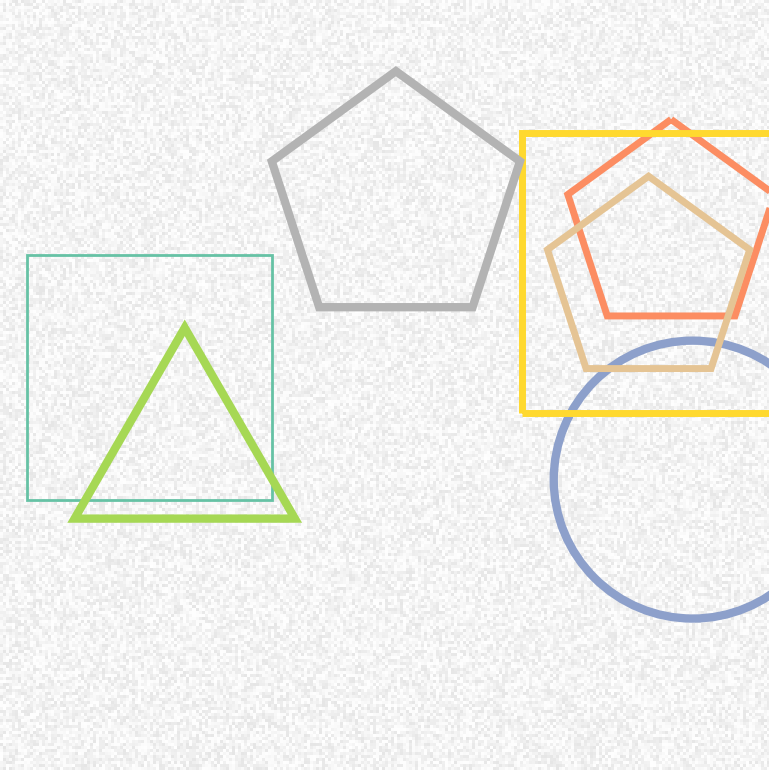[{"shape": "square", "thickness": 1, "radius": 0.79, "center": [0.194, 0.51]}, {"shape": "pentagon", "thickness": 2.5, "radius": 0.71, "center": [0.872, 0.704]}, {"shape": "circle", "thickness": 3, "radius": 0.9, "center": [0.9, 0.377]}, {"shape": "triangle", "thickness": 3, "radius": 0.83, "center": [0.24, 0.409]}, {"shape": "square", "thickness": 2.5, "radius": 0.91, "center": [0.86, 0.645]}, {"shape": "pentagon", "thickness": 2.5, "radius": 0.69, "center": [0.842, 0.633]}, {"shape": "pentagon", "thickness": 3, "radius": 0.85, "center": [0.514, 0.738]}]